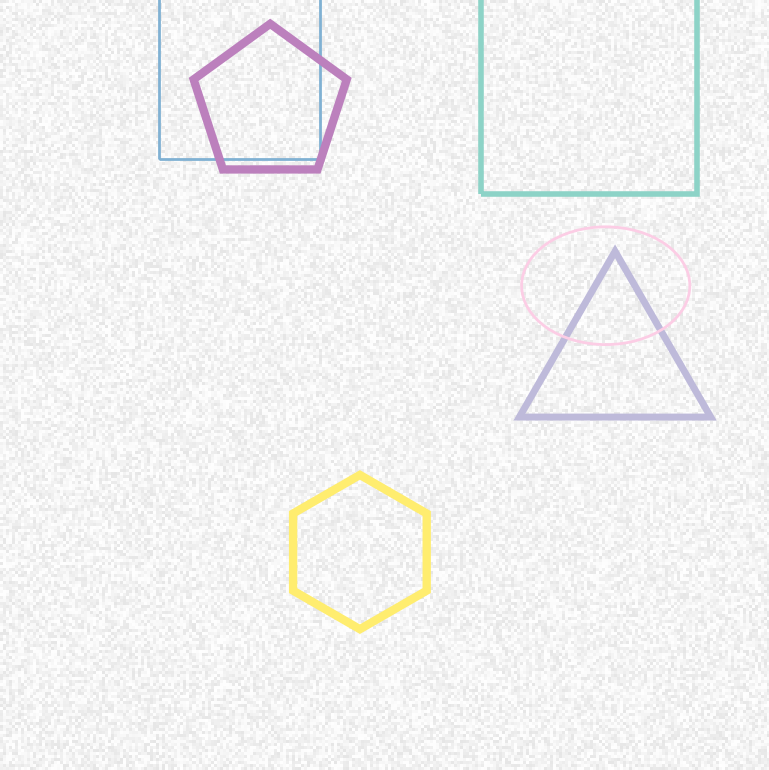[{"shape": "square", "thickness": 2, "radius": 0.7, "center": [0.765, 0.888]}, {"shape": "triangle", "thickness": 2.5, "radius": 0.72, "center": [0.799, 0.53]}, {"shape": "square", "thickness": 1, "radius": 0.52, "center": [0.311, 0.899]}, {"shape": "oval", "thickness": 1, "radius": 0.55, "center": [0.787, 0.629]}, {"shape": "pentagon", "thickness": 3, "radius": 0.52, "center": [0.351, 0.865]}, {"shape": "hexagon", "thickness": 3, "radius": 0.5, "center": [0.467, 0.283]}]